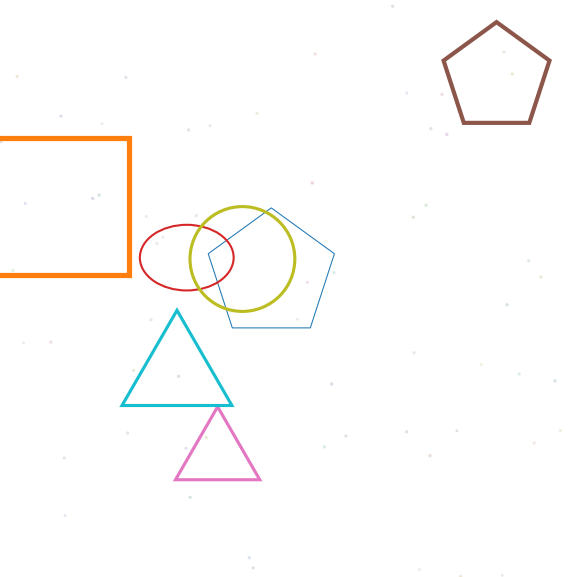[{"shape": "pentagon", "thickness": 0.5, "radius": 0.57, "center": [0.47, 0.524]}, {"shape": "square", "thickness": 2.5, "radius": 0.59, "center": [0.104, 0.642]}, {"shape": "oval", "thickness": 1, "radius": 0.41, "center": [0.323, 0.553]}, {"shape": "pentagon", "thickness": 2, "radius": 0.48, "center": [0.86, 0.864]}, {"shape": "triangle", "thickness": 1.5, "radius": 0.42, "center": [0.377, 0.211]}, {"shape": "circle", "thickness": 1.5, "radius": 0.45, "center": [0.42, 0.551]}, {"shape": "triangle", "thickness": 1.5, "radius": 0.55, "center": [0.306, 0.352]}]